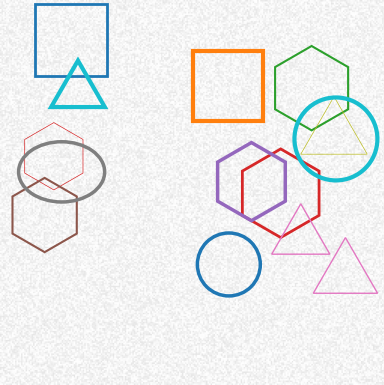[{"shape": "square", "thickness": 2, "radius": 0.47, "center": [0.185, 0.897]}, {"shape": "circle", "thickness": 2.5, "radius": 0.41, "center": [0.594, 0.313]}, {"shape": "square", "thickness": 3, "radius": 0.46, "center": [0.592, 0.776]}, {"shape": "hexagon", "thickness": 1.5, "radius": 0.55, "center": [0.809, 0.771]}, {"shape": "hexagon", "thickness": 0.5, "radius": 0.44, "center": [0.14, 0.594]}, {"shape": "hexagon", "thickness": 2, "radius": 0.58, "center": [0.729, 0.498]}, {"shape": "hexagon", "thickness": 2.5, "radius": 0.51, "center": [0.653, 0.528]}, {"shape": "hexagon", "thickness": 1.5, "radius": 0.48, "center": [0.116, 0.441]}, {"shape": "triangle", "thickness": 1, "radius": 0.48, "center": [0.897, 0.286]}, {"shape": "triangle", "thickness": 1, "radius": 0.44, "center": [0.781, 0.383]}, {"shape": "oval", "thickness": 2.5, "radius": 0.56, "center": [0.16, 0.554]}, {"shape": "triangle", "thickness": 0.5, "radius": 0.5, "center": [0.868, 0.649]}, {"shape": "triangle", "thickness": 3, "radius": 0.4, "center": [0.203, 0.762]}, {"shape": "circle", "thickness": 3, "radius": 0.54, "center": [0.873, 0.639]}]